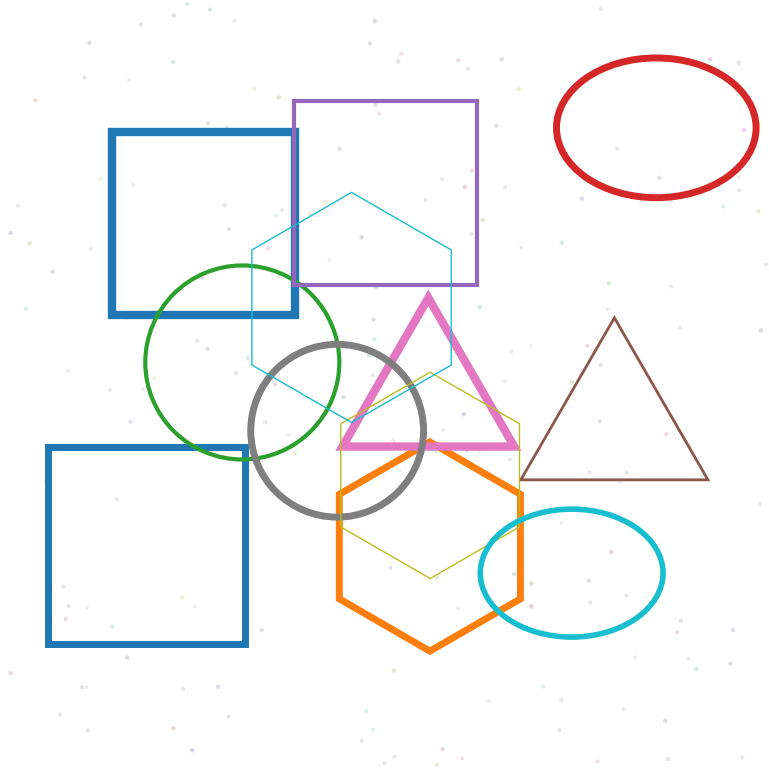[{"shape": "square", "thickness": 2.5, "radius": 0.64, "center": [0.19, 0.292]}, {"shape": "square", "thickness": 3, "radius": 0.59, "center": [0.264, 0.71]}, {"shape": "hexagon", "thickness": 2.5, "radius": 0.68, "center": [0.558, 0.29]}, {"shape": "circle", "thickness": 1.5, "radius": 0.63, "center": [0.315, 0.529]}, {"shape": "oval", "thickness": 2.5, "radius": 0.65, "center": [0.852, 0.834]}, {"shape": "square", "thickness": 1.5, "radius": 0.6, "center": [0.501, 0.749]}, {"shape": "triangle", "thickness": 1, "radius": 0.7, "center": [0.798, 0.447]}, {"shape": "triangle", "thickness": 3, "radius": 0.64, "center": [0.556, 0.484]}, {"shape": "circle", "thickness": 2.5, "radius": 0.56, "center": [0.438, 0.441]}, {"shape": "hexagon", "thickness": 0.5, "radius": 0.67, "center": [0.559, 0.383]}, {"shape": "oval", "thickness": 2, "radius": 0.59, "center": [0.742, 0.256]}, {"shape": "hexagon", "thickness": 0.5, "radius": 0.75, "center": [0.457, 0.601]}]